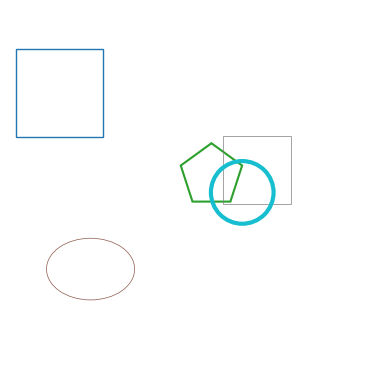[{"shape": "square", "thickness": 1, "radius": 0.57, "center": [0.155, 0.758]}, {"shape": "pentagon", "thickness": 1.5, "radius": 0.42, "center": [0.549, 0.544]}, {"shape": "oval", "thickness": 0.5, "radius": 0.57, "center": [0.235, 0.301]}, {"shape": "square", "thickness": 0.5, "radius": 0.44, "center": [0.667, 0.558]}, {"shape": "circle", "thickness": 3, "radius": 0.41, "center": [0.629, 0.5]}]